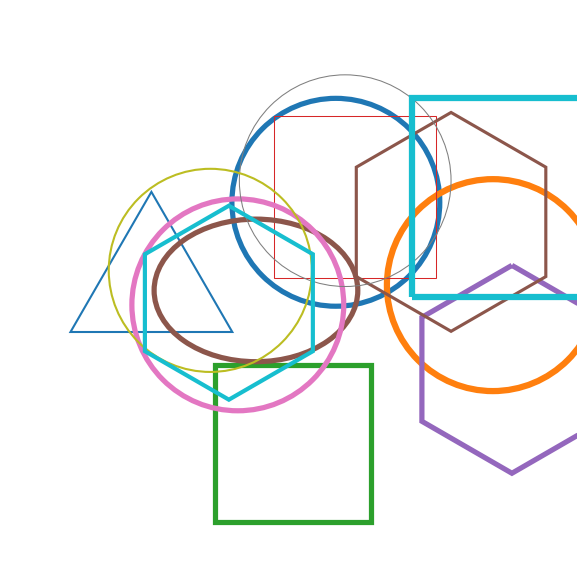[{"shape": "triangle", "thickness": 1, "radius": 0.81, "center": [0.262, 0.505]}, {"shape": "circle", "thickness": 2.5, "radius": 0.9, "center": [0.582, 0.649]}, {"shape": "circle", "thickness": 3, "radius": 0.92, "center": [0.853, 0.505]}, {"shape": "square", "thickness": 2.5, "radius": 0.68, "center": [0.507, 0.231]}, {"shape": "square", "thickness": 0.5, "radius": 0.7, "center": [0.615, 0.657]}, {"shape": "hexagon", "thickness": 2.5, "radius": 0.9, "center": [0.886, 0.36]}, {"shape": "hexagon", "thickness": 1.5, "radius": 0.95, "center": [0.781, 0.615]}, {"shape": "oval", "thickness": 2.5, "radius": 0.88, "center": [0.443, 0.496]}, {"shape": "circle", "thickness": 2.5, "radius": 0.92, "center": [0.412, 0.471]}, {"shape": "circle", "thickness": 0.5, "radius": 0.92, "center": [0.598, 0.686]}, {"shape": "circle", "thickness": 1, "radius": 0.88, "center": [0.364, 0.531]}, {"shape": "square", "thickness": 3, "radius": 0.86, "center": [0.885, 0.657]}, {"shape": "hexagon", "thickness": 2, "radius": 0.84, "center": [0.396, 0.475]}]